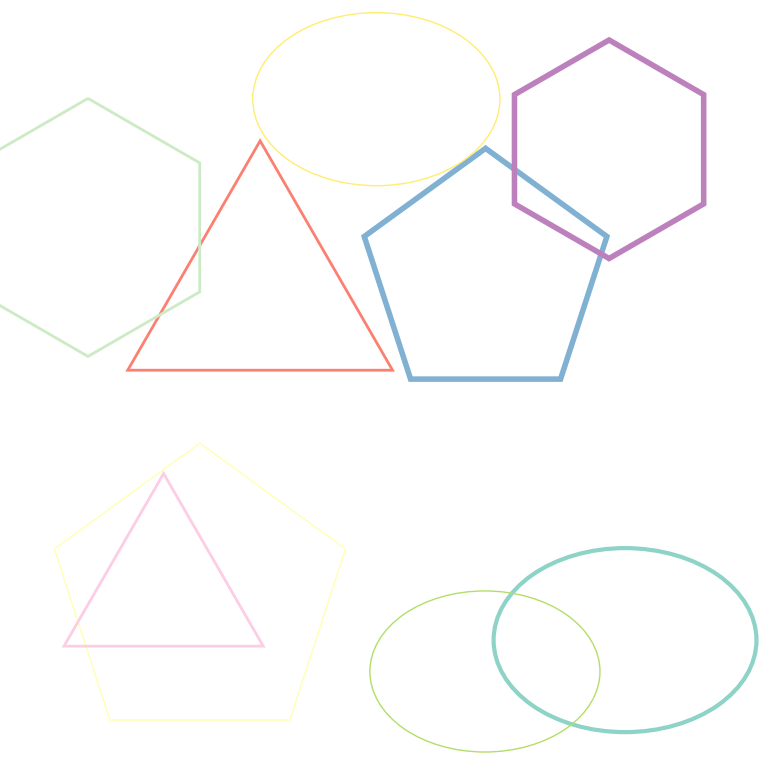[{"shape": "oval", "thickness": 1.5, "radius": 0.85, "center": [0.812, 0.169]}, {"shape": "pentagon", "thickness": 0.5, "radius": 0.99, "center": [0.26, 0.226]}, {"shape": "triangle", "thickness": 1, "radius": 0.99, "center": [0.338, 0.618]}, {"shape": "pentagon", "thickness": 2, "radius": 0.83, "center": [0.631, 0.642]}, {"shape": "oval", "thickness": 0.5, "radius": 0.75, "center": [0.63, 0.128]}, {"shape": "triangle", "thickness": 1, "radius": 0.75, "center": [0.212, 0.236]}, {"shape": "hexagon", "thickness": 2, "radius": 0.71, "center": [0.791, 0.806]}, {"shape": "hexagon", "thickness": 1, "radius": 0.84, "center": [0.114, 0.705]}, {"shape": "oval", "thickness": 0.5, "radius": 0.8, "center": [0.489, 0.871]}]